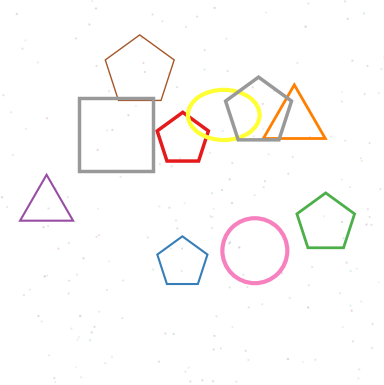[{"shape": "pentagon", "thickness": 2.5, "radius": 0.35, "center": [0.475, 0.638]}, {"shape": "pentagon", "thickness": 1.5, "radius": 0.34, "center": [0.474, 0.318]}, {"shape": "pentagon", "thickness": 2, "radius": 0.39, "center": [0.846, 0.42]}, {"shape": "triangle", "thickness": 1.5, "radius": 0.4, "center": [0.121, 0.467]}, {"shape": "triangle", "thickness": 2, "radius": 0.46, "center": [0.764, 0.687]}, {"shape": "oval", "thickness": 3, "radius": 0.47, "center": [0.581, 0.701]}, {"shape": "pentagon", "thickness": 1, "radius": 0.47, "center": [0.363, 0.815]}, {"shape": "circle", "thickness": 3, "radius": 0.42, "center": [0.662, 0.349]}, {"shape": "pentagon", "thickness": 2.5, "radius": 0.45, "center": [0.672, 0.71]}, {"shape": "square", "thickness": 2.5, "radius": 0.48, "center": [0.301, 0.651]}]